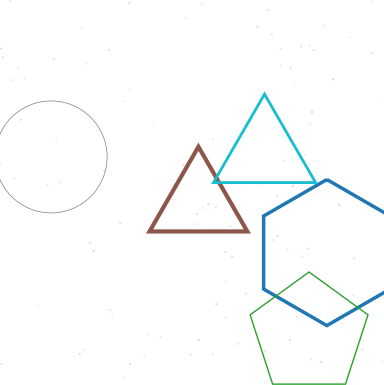[{"shape": "hexagon", "thickness": 2.5, "radius": 0.95, "center": [0.849, 0.344]}, {"shape": "pentagon", "thickness": 1, "radius": 0.8, "center": [0.803, 0.132]}, {"shape": "triangle", "thickness": 3, "radius": 0.73, "center": [0.515, 0.472]}, {"shape": "circle", "thickness": 0.5, "radius": 0.73, "center": [0.133, 0.592]}, {"shape": "triangle", "thickness": 2, "radius": 0.77, "center": [0.687, 0.602]}]